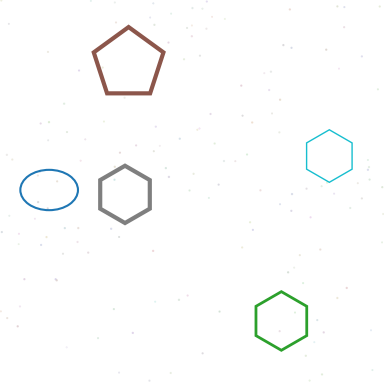[{"shape": "oval", "thickness": 1.5, "radius": 0.37, "center": [0.128, 0.506]}, {"shape": "hexagon", "thickness": 2, "radius": 0.38, "center": [0.731, 0.166]}, {"shape": "pentagon", "thickness": 3, "radius": 0.48, "center": [0.334, 0.835]}, {"shape": "hexagon", "thickness": 3, "radius": 0.37, "center": [0.325, 0.495]}, {"shape": "hexagon", "thickness": 1, "radius": 0.34, "center": [0.855, 0.595]}]